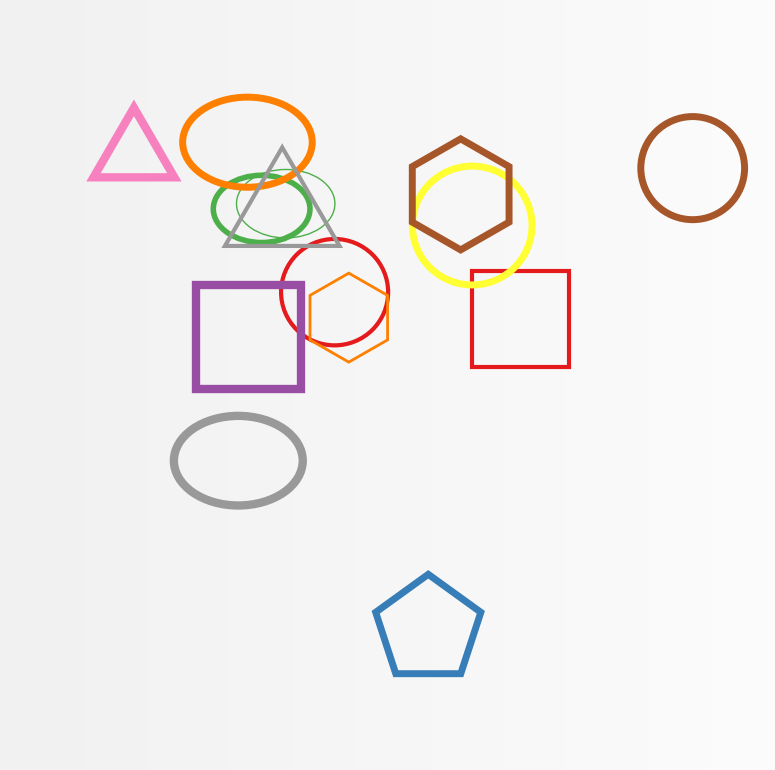[{"shape": "circle", "thickness": 1.5, "radius": 0.35, "center": [0.432, 0.621]}, {"shape": "square", "thickness": 1.5, "radius": 0.31, "center": [0.672, 0.585]}, {"shape": "pentagon", "thickness": 2.5, "radius": 0.36, "center": [0.553, 0.183]}, {"shape": "oval", "thickness": 2, "radius": 0.31, "center": [0.338, 0.729]}, {"shape": "oval", "thickness": 0.5, "radius": 0.32, "center": [0.369, 0.735]}, {"shape": "square", "thickness": 3, "radius": 0.34, "center": [0.321, 0.562]}, {"shape": "oval", "thickness": 2.5, "radius": 0.42, "center": [0.319, 0.815]}, {"shape": "hexagon", "thickness": 1, "radius": 0.29, "center": [0.45, 0.587]}, {"shape": "circle", "thickness": 2.5, "radius": 0.39, "center": [0.609, 0.707]}, {"shape": "circle", "thickness": 2.5, "radius": 0.33, "center": [0.894, 0.782]}, {"shape": "hexagon", "thickness": 2.5, "radius": 0.36, "center": [0.594, 0.748]}, {"shape": "triangle", "thickness": 3, "radius": 0.3, "center": [0.173, 0.8]}, {"shape": "triangle", "thickness": 1.5, "radius": 0.43, "center": [0.364, 0.723]}, {"shape": "oval", "thickness": 3, "radius": 0.42, "center": [0.308, 0.402]}]